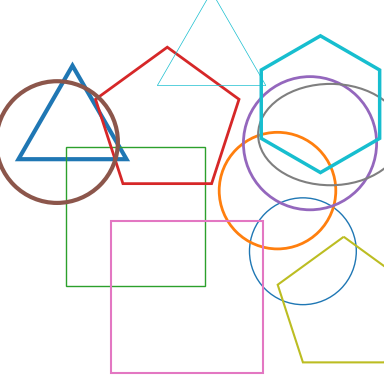[{"shape": "circle", "thickness": 1, "radius": 0.69, "center": [0.787, 0.347]}, {"shape": "triangle", "thickness": 3, "radius": 0.81, "center": [0.188, 0.668]}, {"shape": "circle", "thickness": 2, "radius": 0.76, "center": [0.721, 0.505]}, {"shape": "square", "thickness": 1, "radius": 0.91, "center": [0.352, 0.437]}, {"shape": "pentagon", "thickness": 2, "radius": 0.98, "center": [0.434, 0.681]}, {"shape": "circle", "thickness": 2, "radius": 0.86, "center": [0.805, 0.628]}, {"shape": "circle", "thickness": 3, "radius": 0.79, "center": [0.148, 0.631]}, {"shape": "square", "thickness": 1.5, "radius": 0.99, "center": [0.487, 0.229]}, {"shape": "oval", "thickness": 1.5, "radius": 0.94, "center": [0.858, 0.65]}, {"shape": "pentagon", "thickness": 1.5, "radius": 0.9, "center": [0.893, 0.205]}, {"shape": "hexagon", "thickness": 2.5, "radius": 0.89, "center": [0.832, 0.729]}, {"shape": "triangle", "thickness": 0.5, "radius": 0.81, "center": [0.55, 0.859]}]